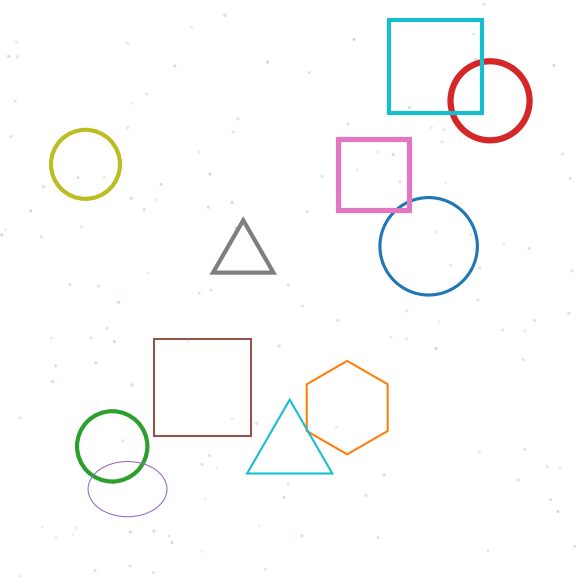[{"shape": "circle", "thickness": 1.5, "radius": 0.42, "center": [0.742, 0.573]}, {"shape": "hexagon", "thickness": 1, "radius": 0.4, "center": [0.601, 0.293]}, {"shape": "circle", "thickness": 2, "radius": 0.3, "center": [0.194, 0.226]}, {"shape": "circle", "thickness": 3, "radius": 0.34, "center": [0.849, 0.825]}, {"shape": "oval", "thickness": 0.5, "radius": 0.34, "center": [0.221, 0.152]}, {"shape": "square", "thickness": 1, "radius": 0.42, "center": [0.35, 0.328]}, {"shape": "square", "thickness": 2.5, "radius": 0.31, "center": [0.648, 0.698]}, {"shape": "triangle", "thickness": 2, "radius": 0.3, "center": [0.421, 0.557]}, {"shape": "circle", "thickness": 2, "radius": 0.3, "center": [0.148, 0.715]}, {"shape": "triangle", "thickness": 1, "radius": 0.43, "center": [0.502, 0.222]}, {"shape": "square", "thickness": 2, "radius": 0.4, "center": [0.754, 0.884]}]